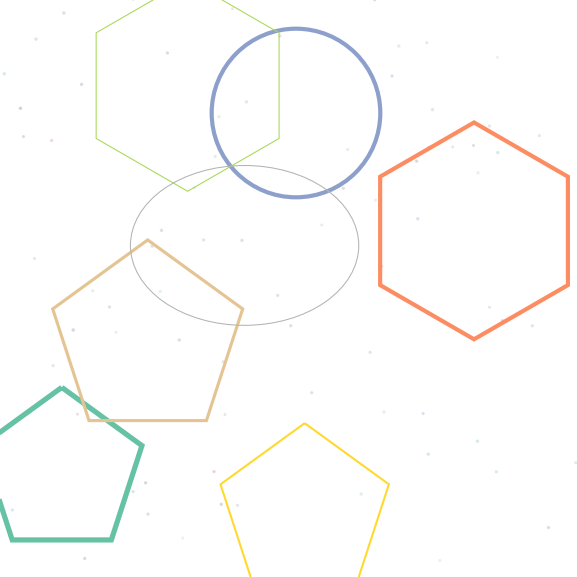[{"shape": "pentagon", "thickness": 2.5, "radius": 0.73, "center": [0.107, 0.182]}, {"shape": "hexagon", "thickness": 2, "radius": 0.94, "center": [0.821, 0.599]}, {"shape": "circle", "thickness": 2, "radius": 0.73, "center": [0.513, 0.803]}, {"shape": "hexagon", "thickness": 0.5, "radius": 0.91, "center": [0.325, 0.851]}, {"shape": "pentagon", "thickness": 1, "radius": 0.77, "center": [0.528, 0.113]}, {"shape": "pentagon", "thickness": 1.5, "radius": 0.86, "center": [0.256, 0.411]}, {"shape": "oval", "thickness": 0.5, "radius": 0.99, "center": [0.424, 0.574]}]